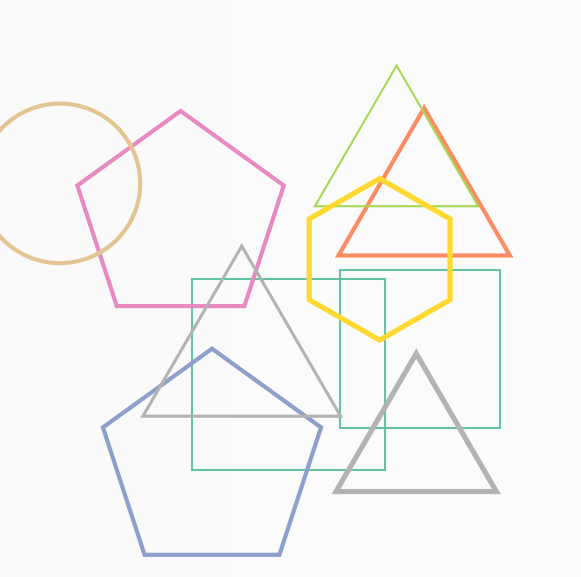[{"shape": "square", "thickness": 1, "radius": 0.69, "center": [0.722, 0.394]}, {"shape": "square", "thickness": 1, "radius": 0.83, "center": [0.496, 0.351]}, {"shape": "triangle", "thickness": 2, "radius": 0.85, "center": [0.73, 0.642]}, {"shape": "pentagon", "thickness": 2, "radius": 0.99, "center": [0.365, 0.198]}, {"shape": "pentagon", "thickness": 2, "radius": 0.93, "center": [0.311, 0.62]}, {"shape": "triangle", "thickness": 1, "radius": 0.81, "center": [0.682, 0.723]}, {"shape": "hexagon", "thickness": 2.5, "radius": 0.7, "center": [0.653, 0.55]}, {"shape": "circle", "thickness": 2, "radius": 0.69, "center": [0.103, 0.682]}, {"shape": "triangle", "thickness": 2.5, "radius": 0.8, "center": [0.716, 0.228]}, {"shape": "triangle", "thickness": 1.5, "radius": 0.98, "center": [0.416, 0.377]}]